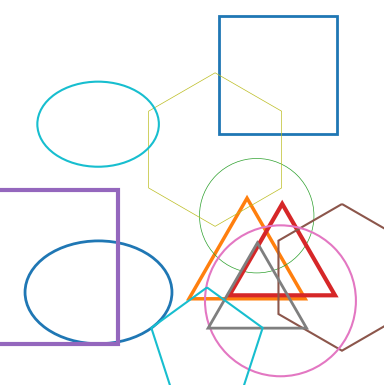[{"shape": "oval", "thickness": 2, "radius": 0.95, "center": [0.256, 0.241]}, {"shape": "square", "thickness": 2, "radius": 0.77, "center": [0.722, 0.805]}, {"shape": "triangle", "thickness": 2.5, "radius": 0.87, "center": [0.642, 0.311]}, {"shape": "circle", "thickness": 0.5, "radius": 0.74, "center": [0.667, 0.44]}, {"shape": "triangle", "thickness": 3, "radius": 0.79, "center": [0.733, 0.312]}, {"shape": "square", "thickness": 3, "radius": 1.0, "center": [0.107, 0.306]}, {"shape": "hexagon", "thickness": 1.5, "radius": 0.95, "center": [0.888, 0.28]}, {"shape": "circle", "thickness": 1.5, "radius": 0.98, "center": [0.728, 0.219]}, {"shape": "triangle", "thickness": 2, "radius": 0.74, "center": [0.668, 0.221]}, {"shape": "hexagon", "thickness": 0.5, "radius": 1.0, "center": [0.559, 0.612]}, {"shape": "pentagon", "thickness": 1.5, "radius": 0.76, "center": [0.538, 0.101]}, {"shape": "oval", "thickness": 1.5, "radius": 0.79, "center": [0.255, 0.677]}]